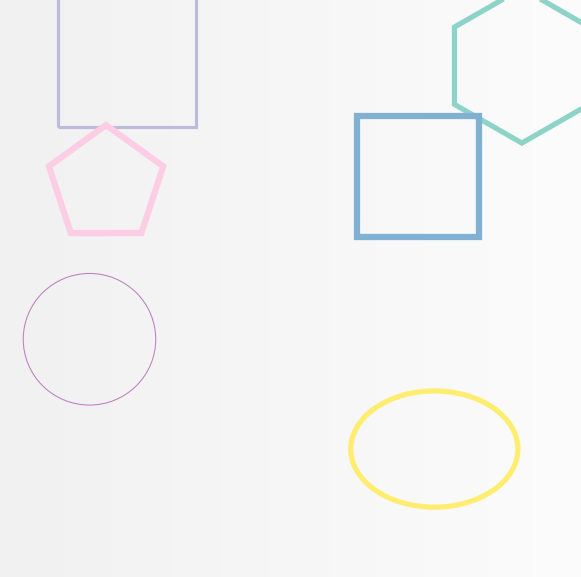[{"shape": "hexagon", "thickness": 2.5, "radius": 0.67, "center": [0.898, 0.885]}, {"shape": "square", "thickness": 1.5, "radius": 0.6, "center": [0.218, 0.899]}, {"shape": "square", "thickness": 3, "radius": 0.52, "center": [0.719, 0.693]}, {"shape": "pentagon", "thickness": 3, "radius": 0.52, "center": [0.182, 0.679]}, {"shape": "circle", "thickness": 0.5, "radius": 0.57, "center": [0.154, 0.412]}, {"shape": "oval", "thickness": 2.5, "radius": 0.72, "center": [0.747, 0.222]}]